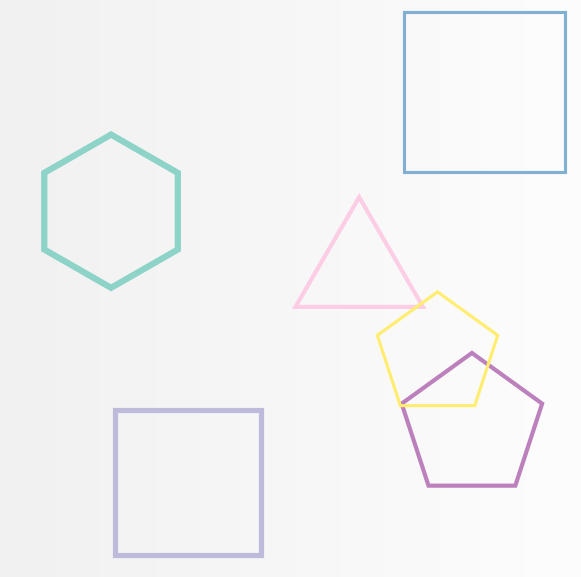[{"shape": "hexagon", "thickness": 3, "radius": 0.66, "center": [0.191, 0.633]}, {"shape": "square", "thickness": 2.5, "radius": 0.63, "center": [0.323, 0.164]}, {"shape": "square", "thickness": 1.5, "radius": 0.69, "center": [0.833, 0.839]}, {"shape": "triangle", "thickness": 2, "radius": 0.63, "center": [0.618, 0.531]}, {"shape": "pentagon", "thickness": 2, "radius": 0.64, "center": [0.812, 0.261]}, {"shape": "pentagon", "thickness": 1.5, "radius": 0.54, "center": [0.753, 0.385]}]